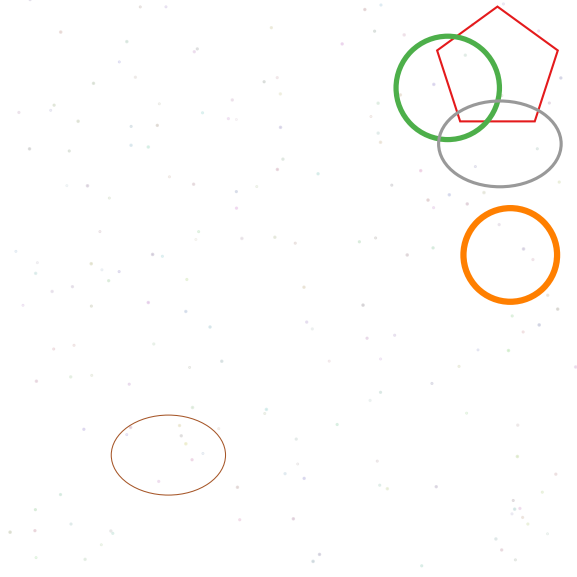[{"shape": "pentagon", "thickness": 1, "radius": 0.55, "center": [0.861, 0.878]}, {"shape": "circle", "thickness": 2.5, "radius": 0.45, "center": [0.775, 0.847]}, {"shape": "circle", "thickness": 3, "radius": 0.41, "center": [0.884, 0.558]}, {"shape": "oval", "thickness": 0.5, "radius": 0.49, "center": [0.292, 0.211]}, {"shape": "oval", "thickness": 1.5, "radius": 0.53, "center": [0.866, 0.75]}]